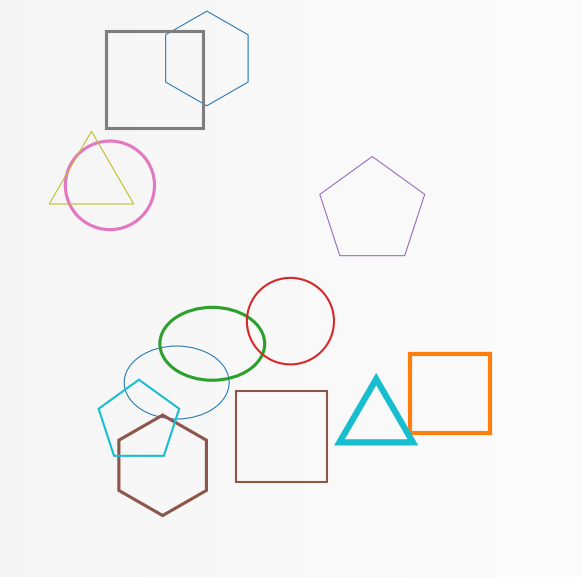[{"shape": "oval", "thickness": 0.5, "radius": 0.45, "center": [0.304, 0.337]}, {"shape": "hexagon", "thickness": 0.5, "radius": 0.41, "center": [0.356, 0.898]}, {"shape": "square", "thickness": 2, "radius": 0.34, "center": [0.775, 0.318]}, {"shape": "oval", "thickness": 1.5, "radius": 0.45, "center": [0.365, 0.404]}, {"shape": "circle", "thickness": 1, "radius": 0.37, "center": [0.5, 0.443]}, {"shape": "pentagon", "thickness": 0.5, "radius": 0.47, "center": [0.64, 0.633]}, {"shape": "square", "thickness": 1, "radius": 0.39, "center": [0.484, 0.243]}, {"shape": "hexagon", "thickness": 1.5, "radius": 0.43, "center": [0.28, 0.193]}, {"shape": "circle", "thickness": 1.5, "radius": 0.38, "center": [0.189, 0.678]}, {"shape": "square", "thickness": 1.5, "radius": 0.42, "center": [0.266, 0.861]}, {"shape": "triangle", "thickness": 0.5, "radius": 0.42, "center": [0.157, 0.688]}, {"shape": "triangle", "thickness": 3, "radius": 0.37, "center": [0.647, 0.27]}, {"shape": "pentagon", "thickness": 1, "radius": 0.36, "center": [0.239, 0.269]}]